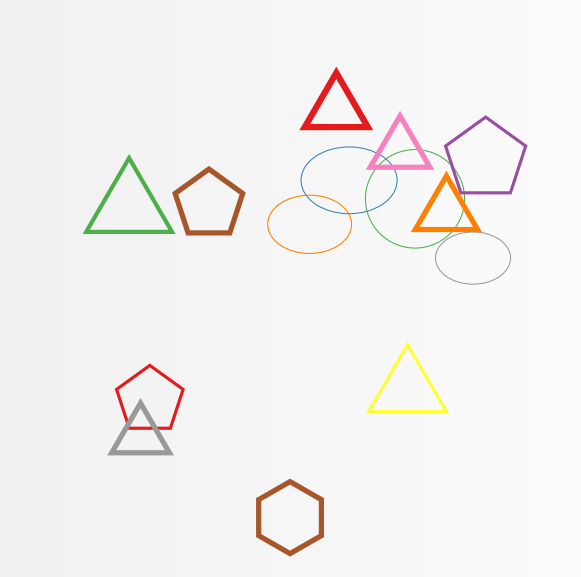[{"shape": "pentagon", "thickness": 1.5, "radius": 0.3, "center": [0.258, 0.306]}, {"shape": "triangle", "thickness": 3, "radius": 0.31, "center": [0.579, 0.81]}, {"shape": "oval", "thickness": 0.5, "radius": 0.41, "center": [0.601, 0.687]}, {"shape": "triangle", "thickness": 2, "radius": 0.43, "center": [0.222, 0.64]}, {"shape": "circle", "thickness": 0.5, "radius": 0.43, "center": [0.714, 0.655]}, {"shape": "pentagon", "thickness": 1.5, "radius": 0.36, "center": [0.836, 0.724]}, {"shape": "triangle", "thickness": 2.5, "radius": 0.31, "center": [0.768, 0.633]}, {"shape": "oval", "thickness": 0.5, "radius": 0.36, "center": [0.533, 0.611]}, {"shape": "triangle", "thickness": 1.5, "radius": 0.39, "center": [0.701, 0.325]}, {"shape": "hexagon", "thickness": 2.5, "radius": 0.31, "center": [0.499, 0.103]}, {"shape": "pentagon", "thickness": 2.5, "radius": 0.31, "center": [0.359, 0.645]}, {"shape": "triangle", "thickness": 2.5, "radius": 0.3, "center": [0.688, 0.739]}, {"shape": "triangle", "thickness": 2.5, "radius": 0.29, "center": [0.242, 0.244]}, {"shape": "oval", "thickness": 0.5, "radius": 0.32, "center": [0.814, 0.552]}]